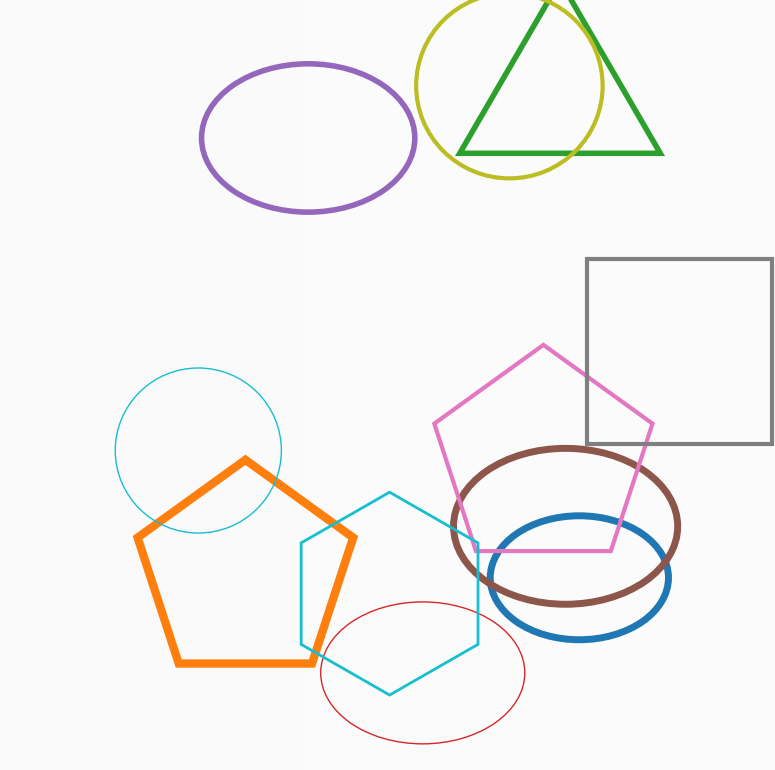[{"shape": "oval", "thickness": 2.5, "radius": 0.57, "center": [0.748, 0.25]}, {"shape": "pentagon", "thickness": 3, "radius": 0.73, "center": [0.317, 0.257]}, {"shape": "triangle", "thickness": 2, "radius": 0.75, "center": [0.723, 0.876]}, {"shape": "oval", "thickness": 0.5, "radius": 0.66, "center": [0.545, 0.126]}, {"shape": "oval", "thickness": 2, "radius": 0.69, "center": [0.398, 0.821]}, {"shape": "oval", "thickness": 2.5, "radius": 0.72, "center": [0.73, 0.316]}, {"shape": "pentagon", "thickness": 1.5, "radius": 0.74, "center": [0.701, 0.404]}, {"shape": "square", "thickness": 1.5, "radius": 0.6, "center": [0.877, 0.544]}, {"shape": "circle", "thickness": 1.5, "radius": 0.6, "center": [0.657, 0.889]}, {"shape": "hexagon", "thickness": 1, "radius": 0.66, "center": [0.503, 0.229]}, {"shape": "circle", "thickness": 0.5, "radius": 0.54, "center": [0.256, 0.415]}]